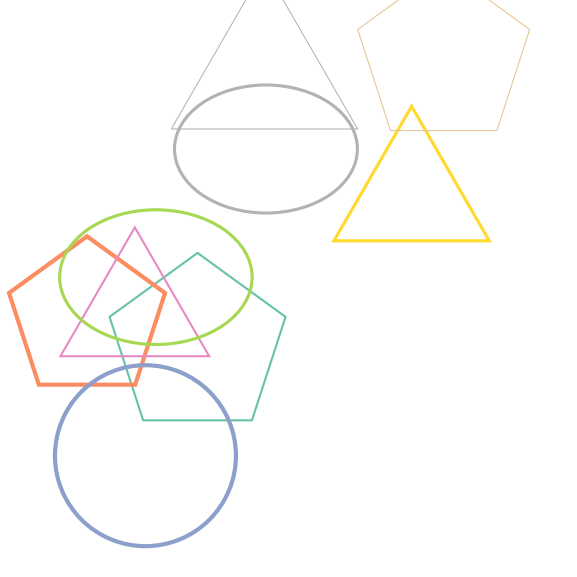[{"shape": "pentagon", "thickness": 1, "radius": 0.8, "center": [0.342, 0.401]}, {"shape": "pentagon", "thickness": 2, "radius": 0.71, "center": [0.151, 0.448]}, {"shape": "circle", "thickness": 2, "radius": 0.78, "center": [0.252, 0.21]}, {"shape": "triangle", "thickness": 1, "radius": 0.74, "center": [0.233, 0.457]}, {"shape": "oval", "thickness": 1.5, "radius": 0.83, "center": [0.27, 0.519]}, {"shape": "triangle", "thickness": 1.5, "radius": 0.78, "center": [0.713, 0.66]}, {"shape": "pentagon", "thickness": 0.5, "radius": 0.78, "center": [0.768, 0.9]}, {"shape": "triangle", "thickness": 0.5, "radius": 0.93, "center": [0.458, 0.869]}, {"shape": "oval", "thickness": 1.5, "radius": 0.79, "center": [0.461, 0.741]}]